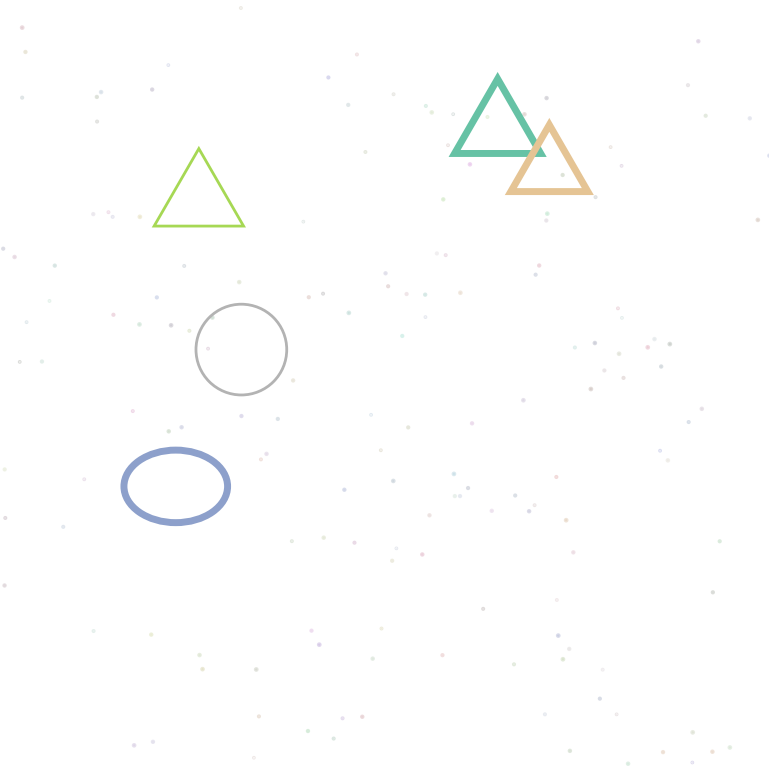[{"shape": "triangle", "thickness": 2.5, "radius": 0.32, "center": [0.646, 0.833]}, {"shape": "oval", "thickness": 2.5, "radius": 0.34, "center": [0.228, 0.368]}, {"shape": "triangle", "thickness": 1, "radius": 0.34, "center": [0.258, 0.74]}, {"shape": "triangle", "thickness": 2.5, "radius": 0.29, "center": [0.713, 0.78]}, {"shape": "circle", "thickness": 1, "radius": 0.29, "center": [0.313, 0.546]}]